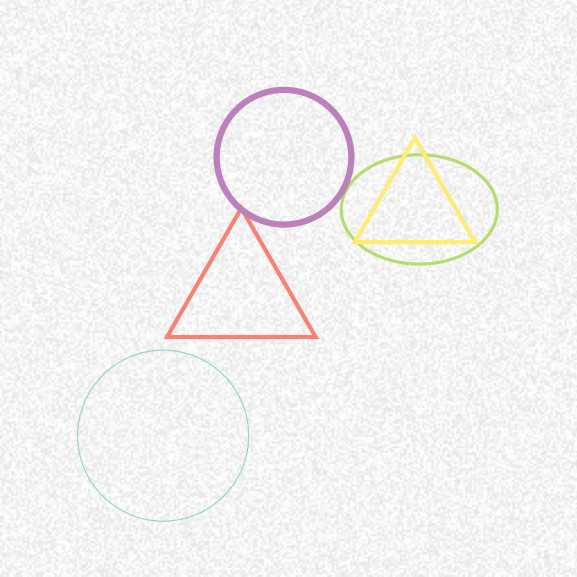[{"shape": "circle", "thickness": 0.5, "radius": 0.74, "center": [0.283, 0.245]}, {"shape": "triangle", "thickness": 2, "radius": 0.74, "center": [0.418, 0.49]}, {"shape": "oval", "thickness": 1.5, "radius": 0.68, "center": [0.726, 0.636]}, {"shape": "circle", "thickness": 3, "radius": 0.58, "center": [0.492, 0.727]}, {"shape": "triangle", "thickness": 2, "radius": 0.6, "center": [0.718, 0.64]}]